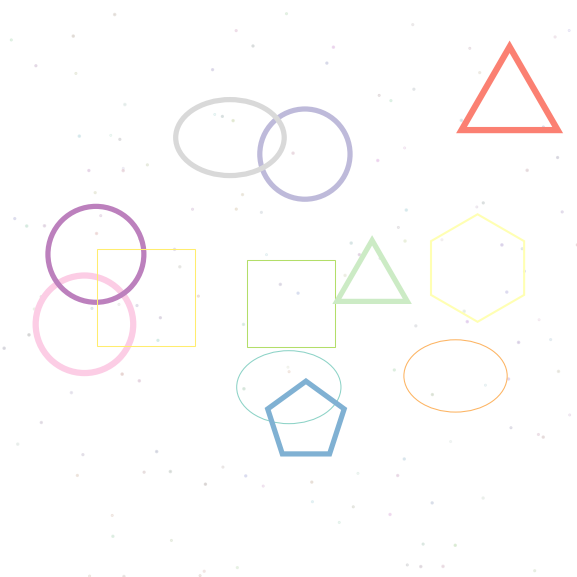[{"shape": "oval", "thickness": 0.5, "radius": 0.45, "center": [0.5, 0.329]}, {"shape": "hexagon", "thickness": 1, "radius": 0.47, "center": [0.827, 0.535]}, {"shape": "circle", "thickness": 2.5, "radius": 0.39, "center": [0.528, 0.732]}, {"shape": "triangle", "thickness": 3, "radius": 0.48, "center": [0.882, 0.822]}, {"shape": "pentagon", "thickness": 2.5, "radius": 0.35, "center": [0.53, 0.269]}, {"shape": "oval", "thickness": 0.5, "radius": 0.45, "center": [0.789, 0.348]}, {"shape": "square", "thickness": 0.5, "radius": 0.38, "center": [0.504, 0.474]}, {"shape": "circle", "thickness": 3, "radius": 0.42, "center": [0.146, 0.438]}, {"shape": "oval", "thickness": 2.5, "radius": 0.47, "center": [0.398, 0.761]}, {"shape": "circle", "thickness": 2.5, "radius": 0.42, "center": [0.166, 0.559]}, {"shape": "triangle", "thickness": 2.5, "radius": 0.35, "center": [0.644, 0.512]}, {"shape": "square", "thickness": 0.5, "radius": 0.42, "center": [0.253, 0.484]}]